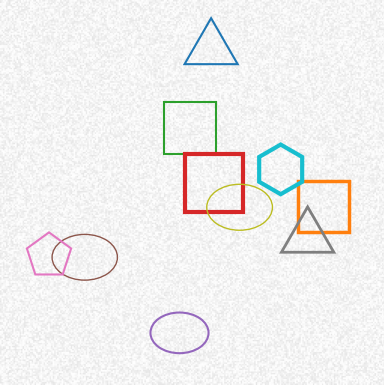[{"shape": "triangle", "thickness": 1.5, "radius": 0.4, "center": [0.548, 0.873]}, {"shape": "square", "thickness": 2.5, "radius": 0.33, "center": [0.841, 0.465]}, {"shape": "square", "thickness": 1.5, "radius": 0.34, "center": [0.494, 0.668]}, {"shape": "square", "thickness": 3, "radius": 0.38, "center": [0.557, 0.524]}, {"shape": "oval", "thickness": 1.5, "radius": 0.38, "center": [0.466, 0.135]}, {"shape": "oval", "thickness": 1, "radius": 0.42, "center": [0.22, 0.332]}, {"shape": "pentagon", "thickness": 1.5, "radius": 0.3, "center": [0.127, 0.336]}, {"shape": "triangle", "thickness": 2, "radius": 0.39, "center": [0.799, 0.384]}, {"shape": "oval", "thickness": 1, "radius": 0.43, "center": [0.622, 0.462]}, {"shape": "hexagon", "thickness": 3, "radius": 0.32, "center": [0.729, 0.56]}]